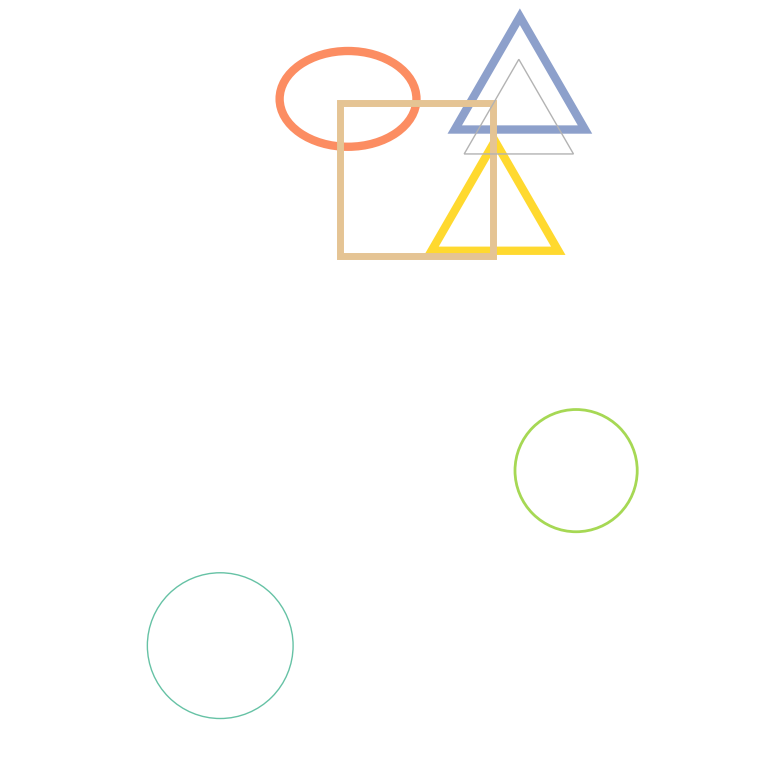[{"shape": "circle", "thickness": 0.5, "radius": 0.47, "center": [0.286, 0.162]}, {"shape": "oval", "thickness": 3, "radius": 0.44, "center": [0.452, 0.872]}, {"shape": "triangle", "thickness": 3, "radius": 0.49, "center": [0.675, 0.881]}, {"shape": "circle", "thickness": 1, "radius": 0.4, "center": [0.748, 0.389]}, {"shape": "triangle", "thickness": 3, "radius": 0.48, "center": [0.643, 0.722]}, {"shape": "square", "thickness": 2.5, "radius": 0.5, "center": [0.541, 0.767]}, {"shape": "triangle", "thickness": 0.5, "radius": 0.41, "center": [0.674, 0.841]}]